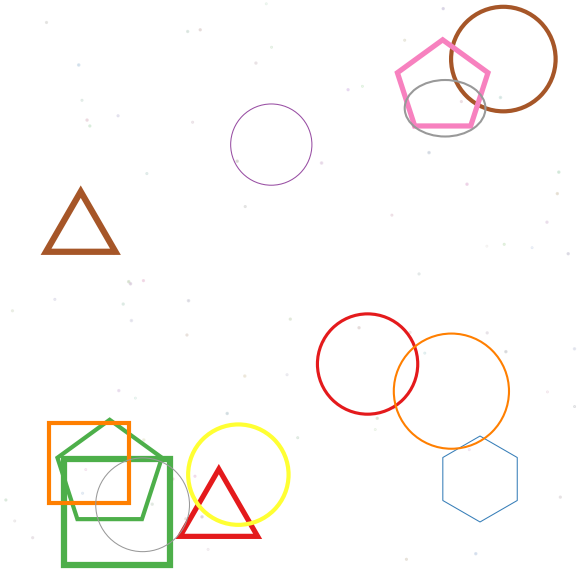[{"shape": "triangle", "thickness": 2.5, "radius": 0.39, "center": [0.379, 0.109]}, {"shape": "circle", "thickness": 1.5, "radius": 0.43, "center": [0.637, 0.369]}, {"shape": "hexagon", "thickness": 0.5, "radius": 0.37, "center": [0.831, 0.17]}, {"shape": "pentagon", "thickness": 2, "radius": 0.48, "center": [0.19, 0.177]}, {"shape": "square", "thickness": 3, "radius": 0.46, "center": [0.203, 0.113]}, {"shape": "circle", "thickness": 0.5, "radius": 0.35, "center": [0.47, 0.749]}, {"shape": "circle", "thickness": 1, "radius": 0.5, "center": [0.782, 0.322]}, {"shape": "square", "thickness": 2, "radius": 0.35, "center": [0.154, 0.198]}, {"shape": "circle", "thickness": 2, "radius": 0.43, "center": [0.413, 0.177]}, {"shape": "triangle", "thickness": 3, "radius": 0.35, "center": [0.14, 0.598]}, {"shape": "circle", "thickness": 2, "radius": 0.45, "center": [0.872, 0.897]}, {"shape": "pentagon", "thickness": 2.5, "radius": 0.41, "center": [0.767, 0.848]}, {"shape": "oval", "thickness": 1, "radius": 0.35, "center": [0.771, 0.812]}, {"shape": "circle", "thickness": 0.5, "radius": 0.41, "center": [0.247, 0.125]}]